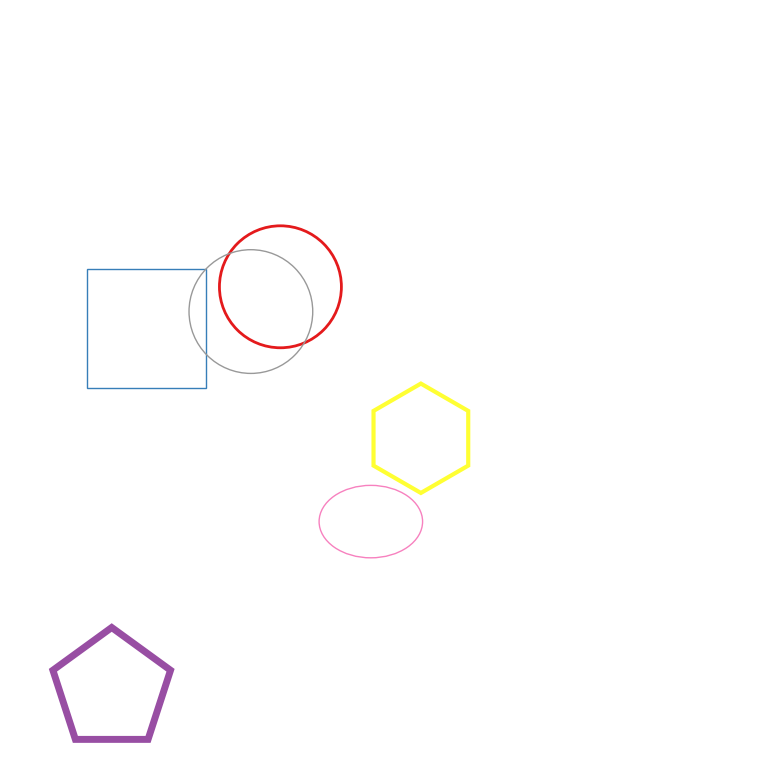[{"shape": "circle", "thickness": 1, "radius": 0.4, "center": [0.364, 0.628]}, {"shape": "square", "thickness": 0.5, "radius": 0.39, "center": [0.19, 0.574]}, {"shape": "pentagon", "thickness": 2.5, "radius": 0.4, "center": [0.145, 0.105]}, {"shape": "hexagon", "thickness": 1.5, "radius": 0.36, "center": [0.547, 0.431]}, {"shape": "oval", "thickness": 0.5, "radius": 0.34, "center": [0.482, 0.323]}, {"shape": "circle", "thickness": 0.5, "radius": 0.4, "center": [0.326, 0.595]}]